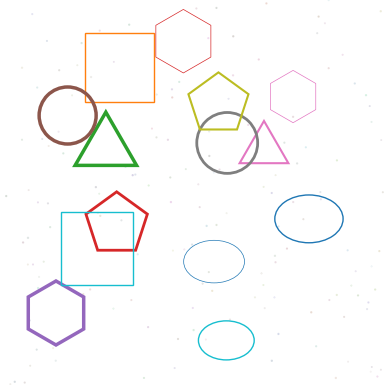[{"shape": "oval", "thickness": 1, "radius": 0.44, "center": [0.802, 0.432]}, {"shape": "oval", "thickness": 0.5, "radius": 0.4, "center": [0.556, 0.321]}, {"shape": "square", "thickness": 1, "radius": 0.45, "center": [0.312, 0.825]}, {"shape": "triangle", "thickness": 2.5, "radius": 0.46, "center": [0.275, 0.617]}, {"shape": "hexagon", "thickness": 0.5, "radius": 0.41, "center": [0.476, 0.893]}, {"shape": "pentagon", "thickness": 2, "radius": 0.42, "center": [0.303, 0.418]}, {"shape": "hexagon", "thickness": 2.5, "radius": 0.42, "center": [0.145, 0.187]}, {"shape": "circle", "thickness": 2.5, "radius": 0.37, "center": [0.176, 0.7]}, {"shape": "hexagon", "thickness": 0.5, "radius": 0.34, "center": [0.761, 0.749]}, {"shape": "triangle", "thickness": 1.5, "radius": 0.37, "center": [0.686, 0.613]}, {"shape": "circle", "thickness": 2, "radius": 0.4, "center": [0.59, 0.629]}, {"shape": "pentagon", "thickness": 1.5, "radius": 0.41, "center": [0.567, 0.73]}, {"shape": "oval", "thickness": 1, "radius": 0.36, "center": [0.588, 0.116]}, {"shape": "square", "thickness": 1, "radius": 0.47, "center": [0.252, 0.355]}]